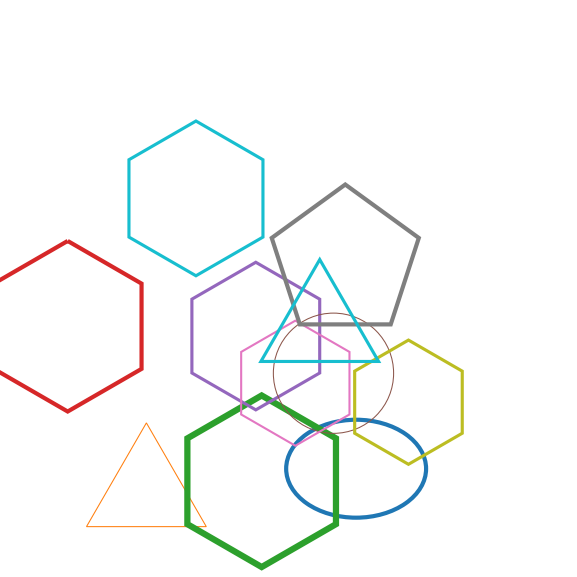[{"shape": "oval", "thickness": 2, "radius": 0.61, "center": [0.617, 0.188]}, {"shape": "triangle", "thickness": 0.5, "radius": 0.6, "center": [0.253, 0.147]}, {"shape": "hexagon", "thickness": 3, "radius": 0.74, "center": [0.453, 0.166]}, {"shape": "hexagon", "thickness": 2, "radius": 0.74, "center": [0.117, 0.434]}, {"shape": "hexagon", "thickness": 1.5, "radius": 0.64, "center": [0.443, 0.417]}, {"shape": "circle", "thickness": 0.5, "radius": 0.52, "center": [0.577, 0.353]}, {"shape": "hexagon", "thickness": 1, "radius": 0.54, "center": [0.511, 0.336]}, {"shape": "pentagon", "thickness": 2, "radius": 0.67, "center": [0.598, 0.546]}, {"shape": "hexagon", "thickness": 1.5, "radius": 0.54, "center": [0.707, 0.303]}, {"shape": "hexagon", "thickness": 1.5, "radius": 0.67, "center": [0.339, 0.656]}, {"shape": "triangle", "thickness": 1.5, "radius": 0.59, "center": [0.554, 0.432]}]